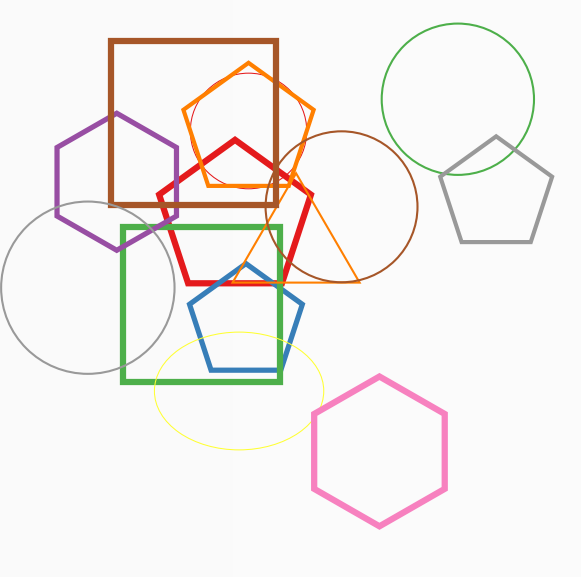[{"shape": "circle", "thickness": 0.5, "radius": 0.5, "center": [0.428, 0.772]}, {"shape": "pentagon", "thickness": 3, "radius": 0.69, "center": [0.404, 0.62]}, {"shape": "pentagon", "thickness": 2.5, "radius": 0.51, "center": [0.423, 0.441]}, {"shape": "circle", "thickness": 1, "radius": 0.66, "center": [0.788, 0.827]}, {"shape": "square", "thickness": 3, "radius": 0.67, "center": [0.347, 0.472]}, {"shape": "hexagon", "thickness": 2.5, "radius": 0.59, "center": [0.201, 0.684]}, {"shape": "pentagon", "thickness": 2, "radius": 0.59, "center": [0.428, 0.773]}, {"shape": "triangle", "thickness": 1, "radius": 0.63, "center": [0.509, 0.573]}, {"shape": "oval", "thickness": 0.5, "radius": 0.73, "center": [0.411, 0.322]}, {"shape": "square", "thickness": 3, "radius": 0.71, "center": [0.333, 0.786]}, {"shape": "circle", "thickness": 1, "radius": 0.65, "center": [0.588, 0.641]}, {"shape": "hexagon", "thickness": 3, "radius": 0.65, "center": [0.653, 0.217]}, {"shape": "pentagon", "thickness": 2, "radius": 0.51, "center": [0.854, 0.662]}, {"shape": "circle", "thickness": 1, "radius": 0.75, "center": [0.151, 0.501]}]